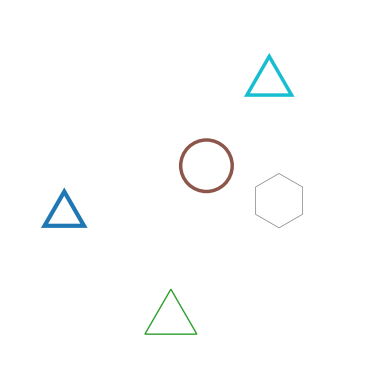[{"shape": "triangle", "thickness": 3, "radius": 0.3, "center": [0.167, 0.443]}, {"shape": "triangle", "thickness": 1, "radius": 0.39, "center": [0.444, 0.171]}, {"shape": "circle", "thickness": 2.5, "radius": 0.33, "center": [0.536, 0.569]}, {"shape": "hexagon", "thickness": 0.5, "radius": 0.35, "center": [0.725, 0.479]}, {"shape": "triangle", "thickness": 2.5, "radius": 0.33, "center": [0.699, 0.787]}]